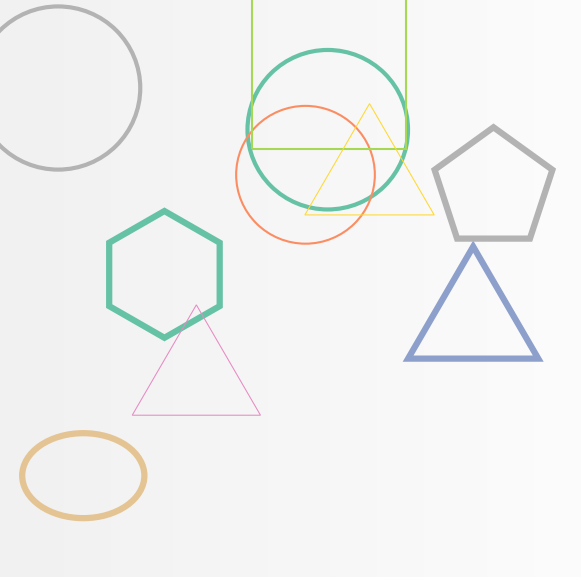[{"shape": "hexagon", "thickness": 3, "radius": 0.55, "center": [0.283, 0.524]}, {"shape": "circle", "thickness": 2, "radius": 0.69, "center": [0.564, 0.775]}, {"shape": "circle", "thickness": 1, "radius": 0.6, "center": [0.526, 0.696]}, {"shape": "triangle", "thickness": 3, "radius": 0.65, "center": [0.814, 0.443]}, {"shape": "triangle", "thickness": 0.5, "radius": 0.64, "center": [0.338, 0.344]}, {"shape": "square", "thickness": 1, "radius": 0.66, "center": [0.567, 0.874]}, {"shape": "triangle", "thickness": 0.5, "radius": 0.64, "center": [0.636, 0.691]}, {"shape": "oval", "thickness": 3, "radius": 0.53, "center": [0.143, 0.175]}, {"shape": "pentagon", "thickness": 3, "radius": 0.53, "center": [0.849, 0.672]}, {"shape": "circle", "thickness": 2, "radius": 0.71, "center": [0.1, 0.847]}]